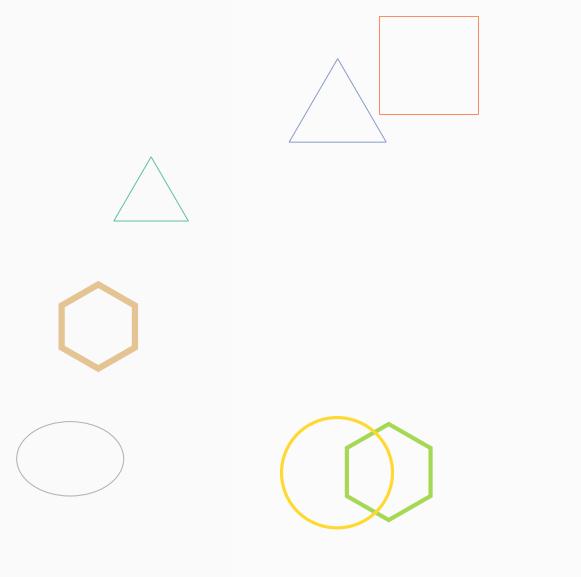[{"shape": "triangle", "thickness": 0.5, "radius": 0.37, "center": [0.26, 0.653]}, {"shape": "square", "thickness": 0.5, "radius": 0.43, "center": [0.738, 0.887]}, {"shape": "triangle", "thickness": 0.5, "radius": 0.48, "center": [0.581, 0.801]}, {"shape": "hexagon", "thickness": 2, "radius": 0.42, "center": [0.669, 0.182]}, {"shape": "circle", "thickness": 1.5, "radius": 0.48, "center": [0.58, 0.181]}, {"shape": "hexagon", "thickness": 3, "radius": 0.36, "center": [0.169, 0.434]}, {"shape": "oval", "thickness": 0.5, "radius": 0.46, "center": [0.121, 0.205]}]